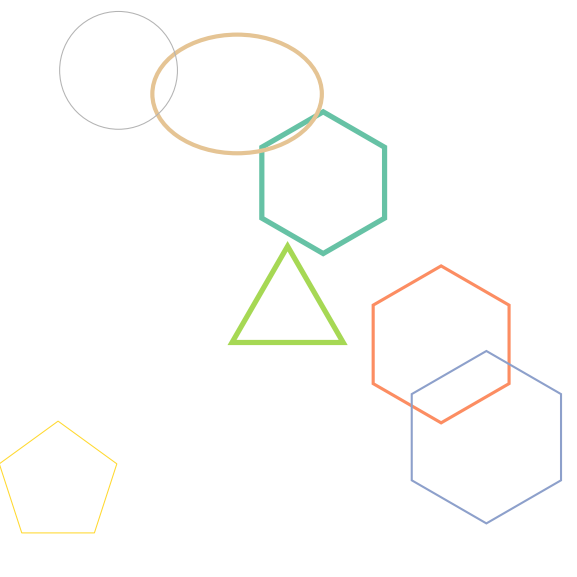[{"shape": "hexagon", "thickness": 2.5, "radius": 0.61, "center": [0.56, 0.683]}, {"shape": "hexagon", "thickness": 1.5, "radius": 0.68, "center": [0.764, 0.403]}, {"shape": "hexagon", "thickness": 1, "radius": 0.75, "center": [0.842, 0.242]}, {"shape": "triangle", "thickness": 2.5, "radius": 0.56, "center": [0.498, 0.462]}, {"shape": "pentagon", "thickness": 0.5, "radius": 0.53, "center": [0.101, 0.163]}, {"shape": "oval", "thickness": 2, "radius": 0.73, "center": [0.411, 0.836]}, {"shape": "circle", "thickness": 0.5, "radius": 0.51, "center": [0.205, 0.877]}]